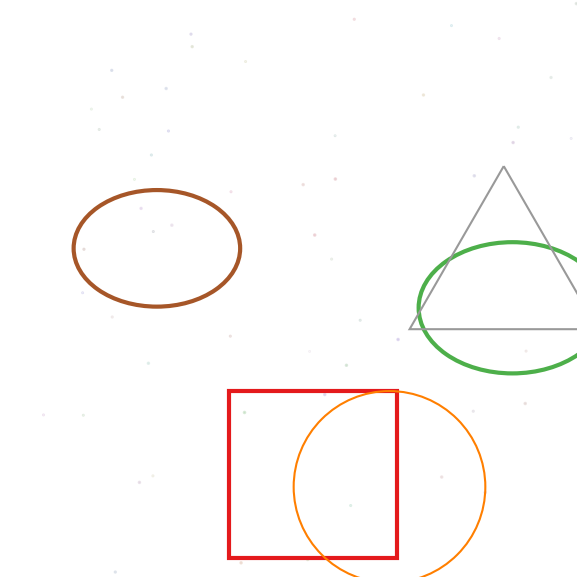[{"shape": "square", "thickness": 2, "radius": 0.73, "center": [0.542, 0.177]}, {"shape": "oval", "thickness": 2, "radius": 0.81, "center": [0.887, 0.466]}, {"shape": "circle", "thickness": 1, "radius": 0.83, "center": [0.674, 0.156]}, {"shape": "oval", "thickness": 2, "radius": 0.72, "center": [0.272, 0.569]}, {"shape": "triangle", "thickness": 1, "radius": 0.94, "center": [0.872, 0.523]}]